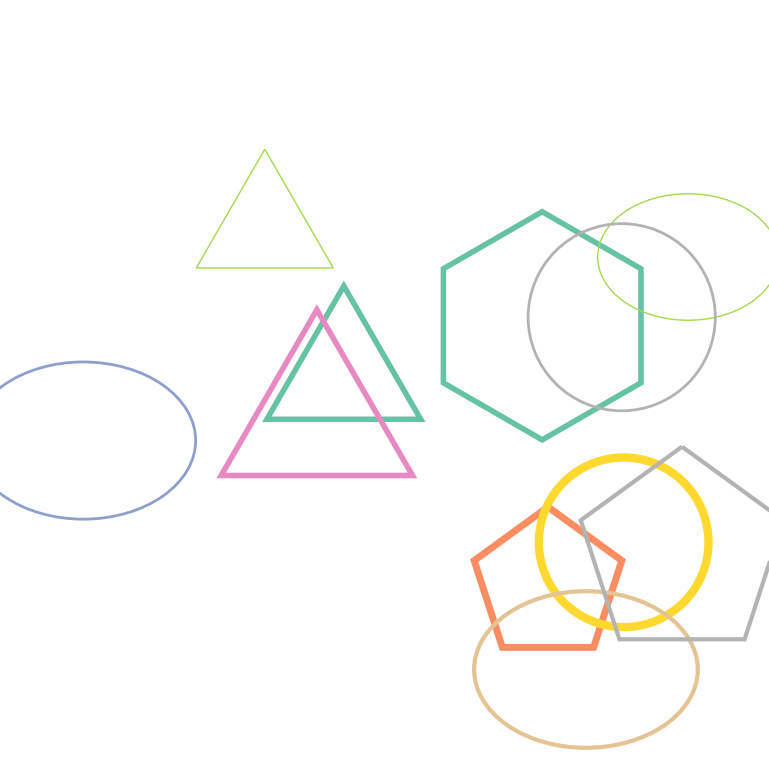[{"shape": "hexagon", "thickness": 2, "radius": 0.74, "center": [0.704, 0.577]}, {"shape": "triangle", "thickness": 2, "radius": 0.58, "center": [0.446, 0.513]}, {"shape": "pentagon", "thickness": 2.5, "radius": 0.5, "center": [0.712, 0.241]}, {"shape": "oval", "thickness": 1, "radius": 0.73, "center": [0.108, 0.428]}, {"shape": "triangle", "thickness": 2, "radius": 0.72, "center": [0.411, 0.454]}, {"shape": "oval", "thickness": 0.5, "radius": 0.59, "center": [0.894, 0.666]}, {"shape": "triangle", "thickness": 0.5, "radius": 0.51, "center": [0.344, 0.703]}, {"shape": "circle", "thickness": 3, "radius": 0.55, "center": [0.81, 0.296]}, {"shape": "oval", "thickness": 1.5, "radius": 0.73, "center": [0.761, 0.13]}, {"shape": "circle", "thickness": 1, "radius": 0.61, "center": [0.807, 0.588]}, {"shape": "pentagon", "thickness": 1.5, "radius": 0.69, "center": [0.886, 0.282]}]